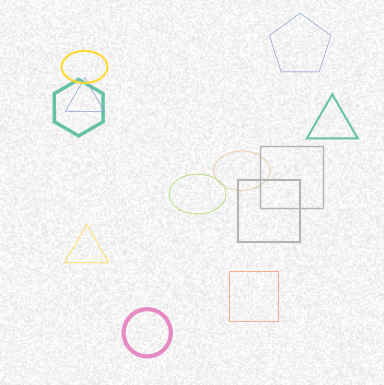[{"shape": "hexagon", "thickness": 2.5, "radius": 0.37, "center": [0.204, 0.72]}, {"shape": "triangle", "thickness": 1.5, "radius": 0.38, "center": [0.863, 0.679]}, {"shape": "square", "thickness": 0.5, "radius": 0.32, "center": [0.659, 0.231]}, {"shape": "pentagon", "thickness": 0.5, "radius": 0.42, "center": [0.78, 0.882]}, {"shape": "triangle", "thickness": 0.5, "radius": 0.29, "center": [0.22, 0.74]}, {"shape": "circle", "thickness": 3, "radius": 0.31, "center": [0.382, 0.136]}, {"shape": "oval", "thickness": 0.5, "radius": 0.37, "center": [0.513, 0.496]}, {"shape": "oval", "thickness": 1.5, "radius": 0.3, "center": [0.22, 0.826]}, {"shape": "triangle", "thickness": 0.5, "radius": 0.33, "center": [0.225, 0.351]}, {"shape": "oval", "thickness": 0.5, "radius": 0.36, "center": [0.628, 0.557]}, {"shape": "square", "thickness": 1, "radius": 0.41, "center": [0.758, 0.54]}, {"shape": "square", "thickness": 1.5, "radius": 0.41, "center": [0.699, 0.452]}]